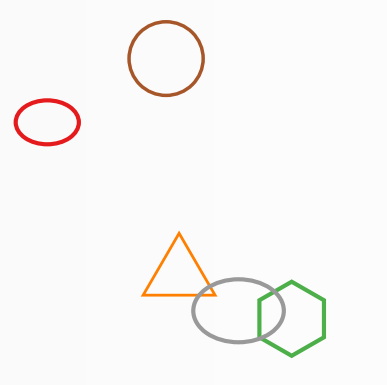[{"shape": "oval", "thickness": 3, "radius": 0.41, "center": [0.122, 0.682]}, {"shape": "hexagon", "thickness": 3, "radius": 0.48, "center": [0.753, 0.172]}, {"shape": "triangle", "thickness": 2, "radius": 0.54, "center": [0.462, 0.287]}, {"shape": "circle", "thickness": 2.5, "radius": 0.48, "center": [0.429, 0.848]}, {"shape": "oval", "thickness": 3, "radius": 0.58, "center": [0.616, 0.193]}]